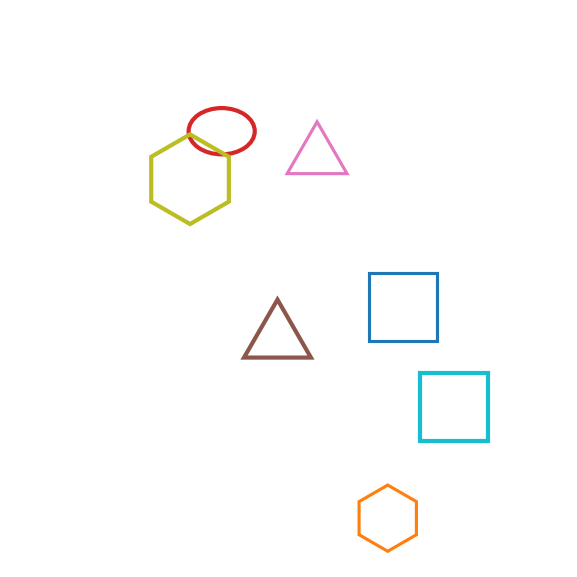[{"shape": "square", "thickness": 1.5, "radius": 0.29, "center": [0.698, 0.467]}, {"shape": "hexagon", "thickness": 1.5, "radius": 0.29, "center": [0.671, 0.102]}, {"shape": "oval", "thickness": 2, "radius": 0.29, "center": [0.384, 0.772]}, {"shape": "triangle", "thickness": 2, "radius": 0.33, "center": [0.48, 0.413]}, {"shape": "triangle", "thickness": 1.5, "radius": 0.3, "center": [0.549, 0.728]}, {"shape": "hexagon", "thickness": 2, "radius": 0.39, "center": [0.329, 0.689]}, {"shape": "square", "thickness": 2, "radius": 0.29, "center": [0.786, 0.294]}]